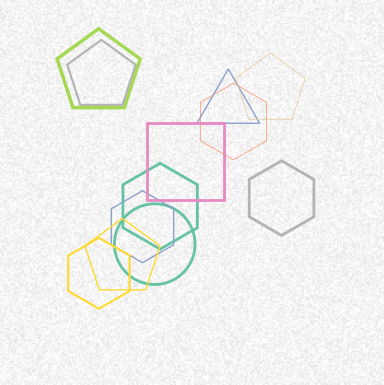[{"shape": "circle", "thickness": 2, "radius": 0.52, "center": [0.402, 0.366]}, {"shape": "hexagon", "thickness": 2, "radius": 0.56, "center": [0.416, 0.464]}, {"shape": "hexagon", "thickness": 0.5, "radius": 0.5, "center": [0.606, 0.684]}, {"shape": "triangle", "thickness": 1, "radius": 0.47, "center": [0.593, 0.727]}, {"shape": "hexagon", "thickness": 1, "radius": 0.47, "center": [0.37, 0.411]}, {"shape": "square", "thickness": 2, "radius": 0.5, "center": [0.481, 0.58]}, {"shape": "pentagon", "thickness": 2.5, "radius": 0.57, "center": [0.256, 0.812]}, {"shape": "hexagon", "thickness": 1.5, "radius": 0.46, "center": [0.257, 0.29]}, {"shape": "pentagon", "thickness": 1, "radius": 0.51, "center": [0.318, 0.33]}, {"shape": "pentagon", "thickness": 0.5, "radius": 0.48, "center": [0.702, 0.767]}, {"shape": "hexagon", "thickness": 2, "radius": 0.48, "center": [0.731, 0.485]}, {"shape": "pentagon", "thickness": 1.5, "radius": 0.47, "center": [0.263, 0.803]}]